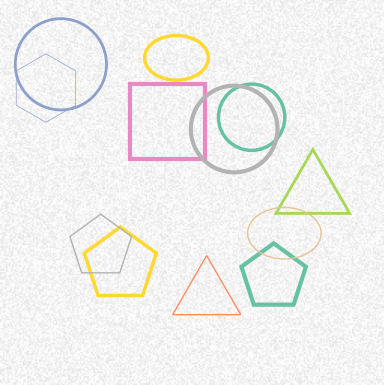[{"shape": "circle", "thickness": 2.5, "radius": 0.43, "center": [0.654, 0.695]}, {"shape": "pentagon", "thickness": 3, "radius": 0.44, "center": [0.711, 0.28]}, {"shape": "triangle", "thickness": 1, "radius": 0.51, "center": [0.537, 0.234]}, {"shape": "hexagon", "thickness": 0.5, "radius": 0.45, "center": [0.119, 0.771]}, {"shape": "circle", "thickness": 2, "radius": 0.59, "center": [0.158, 0.833]}, {"shape": "square", "thickness": 3, "radius": 0.48, "center": [0.435, 0.684]}, {"shape": "triangle", "thickness": 2, "radius": 0.55, "center": [0.813, 0.501]}, {"shape": "pentagon", "thickness": 2.5, "radius": 0.49, "center": [0.313, 0.312]}, {"shape": "oval", "thickness": 2.5, "radius": 0.41, "center": [0.458, 0.85]}, {"shape": "oval", "thickness": 1, "radius": 0.48, "center": [0.739, 0.394]}, {"shape": "pentagon", "thickness": 1, "radius": 0.42, "center": [0.262, 0.36]}, {"shape": "circle", "thickness": 3, "radius": 0.56, "center": [0.608, 0.665]}]